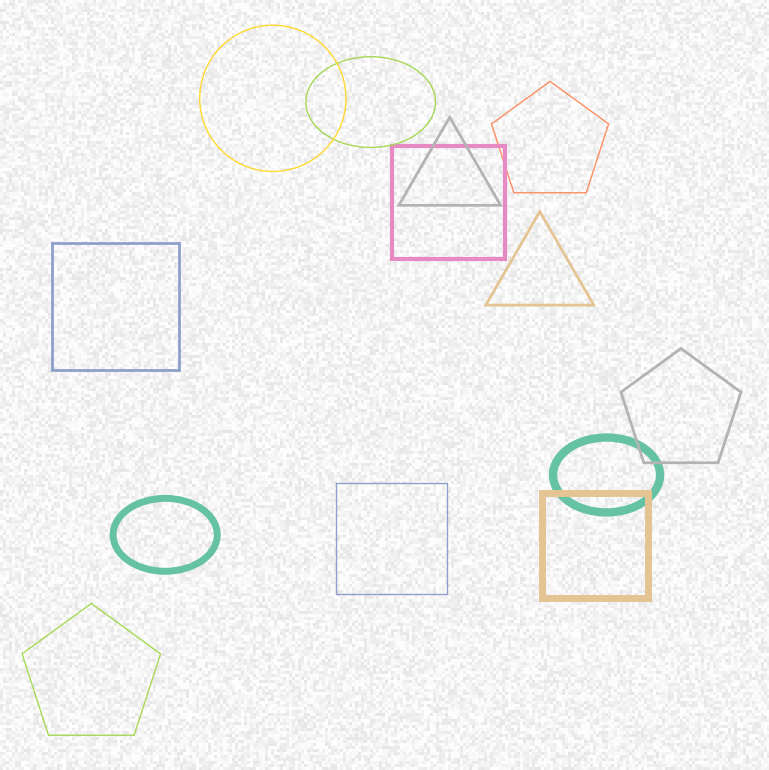[{"shape": "oval", "thickness": 2.5, "radius": 0.34, "center": [0.215, 0.305]}, {"shape": "oval", "thickness": 3, "radius": 0.35, "center": [0.788, 0.383]}, {"shape": "pentagon", "thickness": 0.5, "radius": 0.4, "center": [0.714, 0.814]}, {"shape": "square", "thickness": 0.5, "radius": 0.36, "center": [0.508, 0.3]}, {"shape": "square", "thickness": 1, "radius": 0.41, "center": [0.15, 0.602]}, {"shape": "square", "thickness": 1.5, "radius": 0.37, "center": [0.583, 0.737]}, {"shape": "pentagon", "thickness": 0.5, "radius": 0.47, "center": [0.119, 0.122]}, {"shape": "oval", "thickness": 0.5, "radius": 0.42, "center": [0.481, 0.867]}, {"shape": "circle", "thickness": 0.5, "radius": 0.47, "center": [0.354, 0.872]}, {"shape": "triangle", "thickness": 1, "radius": 0.4, "center": [0.701, 0.644]}, {"shape": "square", "thickness": 2.5, "radius": 0.34, "center": [0.773, 0.292]}, {"shape": "triangle", "thickness": 1, "radius": 0.38, "center": [0.584, 0.772]}, {"shape": "pentagon", "thickness": 1, "radius": 0.41, "center": [0.884, 0.465]}]